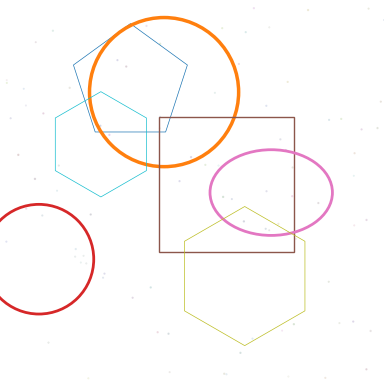[{"shape": "pentagon", "thickness": 0.5, "radius": 0.78, "center": [0.339, 0.783]}, {"shape": "circle", "thickness": 2.5, "radius": 0.97, "center": [0.426, 0.761]}, {"shape": "circle", "thickness": 2, "radius": 0.71, "center": [0.101, 0.327]}, {"shape": "square", "thickness": 1, "radius": 0.88, "center": [0.588, 0.521]}, {"shape": "oval", "thickness": 2, "radius": 0.79, "center": [0.704, 0.5]}, {"shape": "hexagon", "thickness": 0.5, "radius": 0.9, "center": [0.636, 0.283]}, {"shape": "hexagon", "thickness": 0.5, "radius": 0.68, "center": [0.262, 0.625]}]